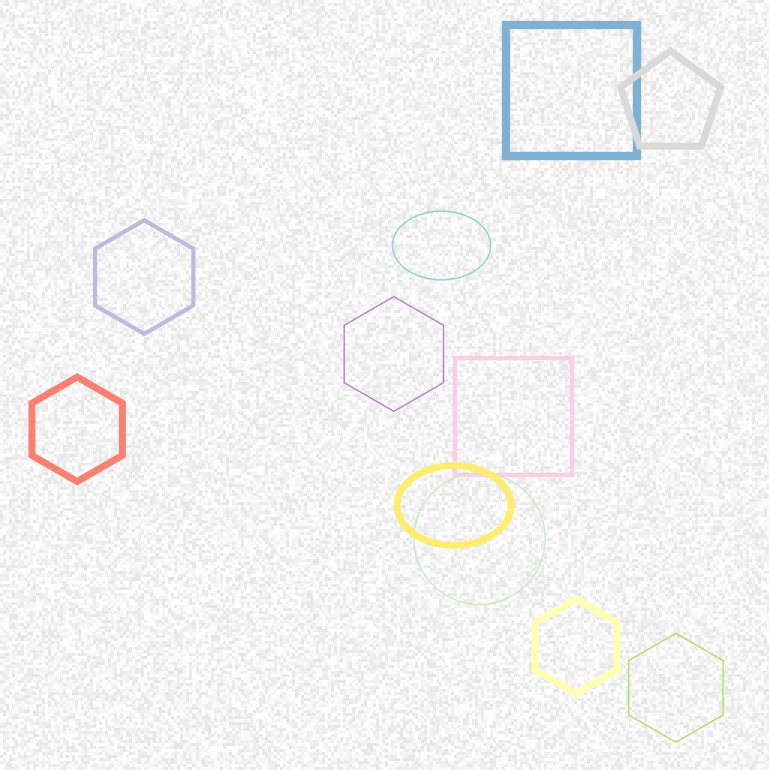[{"shape": "oval", "thickness": 0.5, "radius": 0.32, "center": [0.573, 0.681]}, {"shape": "hexagon", "thickness": 2.5, "radius": 0.31, "center": [0.748, 0.161]}, {"shape": "hexagon", "thickness": 1.5, "radius": 0.37, "center": [0.187, 0.64]}, {"shape": "hexagon", "thickness": 2.5, "radius": 0.34, "center": [0.1, 0.442]}, {"shape": "square", "thickness": 3, "radius": 0.43, "center": [0.742, 0.882]}, {"shape": "hexagon", "thickness": 0.5, "radius": 0.35, "center": [0.878, 0.107]}, {"shape": "square", "thickness": 1.5, "radius": 0.38, "center": [0.667, 0.459]}, {"shape": "pentagon", "thickness": 2.5, "radius": 0.34, "center": [0.871, 0.866]}, {"shape": "hexagon", "thickness": 0.5, "radius": 0.37, "center": [0.512, 0.54]}, {"shape": "circle", "thickness": 0.5, "radius": 0.43, "center": [0.623, 0.3]}, {"shape": "oval", "thickness": 2.5, "radius": 0.37, "center": [0.59, 0.344]}]